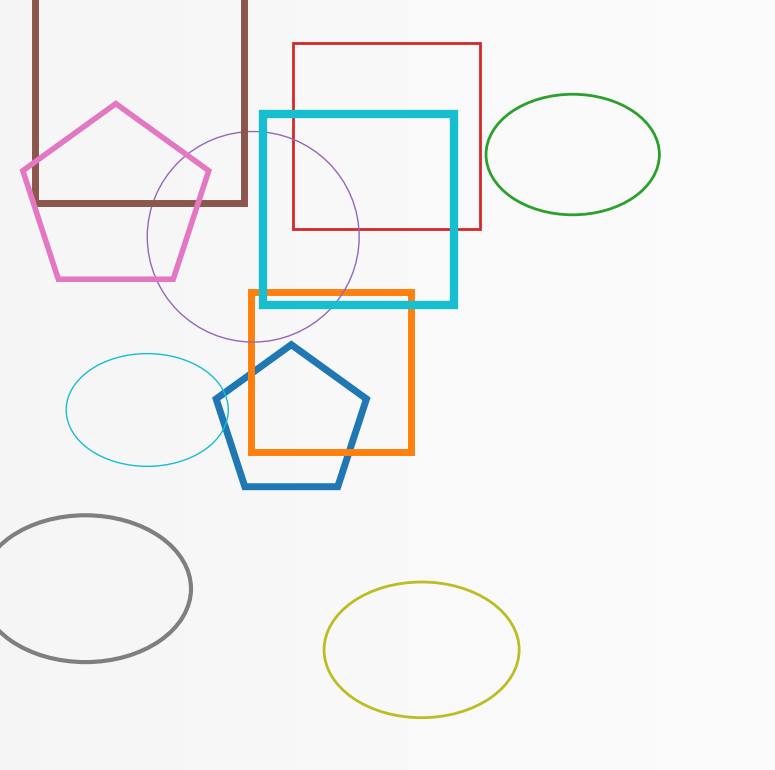[{"shape": "pentagon", "thickness": 2.5, "radius": 0.51, "center": [0.376, 0.45]}, {"shape": "square", "thickness": 2.5, "radius": 0.52, "center": [0.427, 0.517]}, {"shape": "oval", "thickness": 1, "radius": 0.56, "center": [0.739, 0.799]}, {"shape": "square", "thickness": 1, "radius": 0.6, "center": [0.499, 0.824]}, {"shape": "circle", "thickness": 0.5, "radius": 0.68, "center": [0.327, 0.692]}, {"shape": "square", "thickness": 2.5, "radius": 0.67, "center": [0.18, 0.871]}, {"shape": "pentagon", "thickness": 2, "radius": 0.63, "center": [0.149, 0.739]}, {"shape": "oval", "thickness": 1.5, "radius": 0.68, "center": [0.11, 0.235]}, {"shape": "oval", "thickness": 1, "radius": 0.63, "center": [0.544, 0.156]}, {"shape": "oval", "thickness": 0.5, "radius": 0.52, "center": [0.19, 0.468]}, {"shape": "square", "thickness": 3, "radius": 0.62, "center": [0.463, 0.728]}]